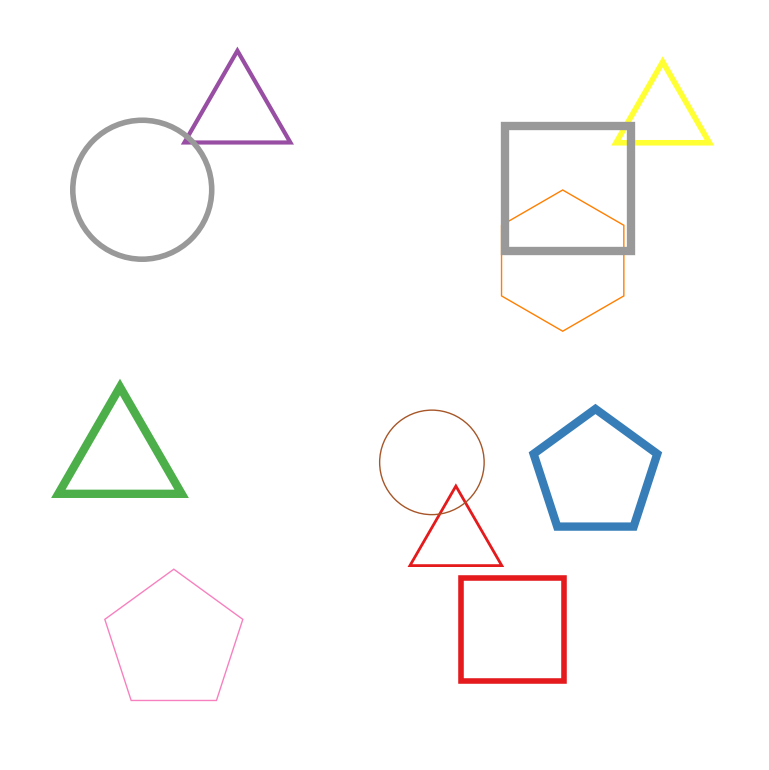[{"shape": "triangle", "thickness": 1, "radius": 0.34, "center": [0.592, 0.3]}, {"shape": "square", "thickness": 2, "radius": 0.33, "center": [0.665, 0.183]}, {"shape": "pentagon", "thickness": 3, "radius": 0.42, "center": [0.773, 0.384]}, {"shape": "triangle", "thickness": 3, "radius": 0.46, "center": [0.156, 0.405]}, {"shape": "triangle", "thickness": 1.5, "radius": 0.4, "center": [0.308, 0.855]}, {"shape": "hexagon", "thickness": 0.5, "radius": 0.46, "center": [0.731, 0.662]}, {"shape": "triangle", "thickness": 2, "radius": 0.35, "center": [0.861, 0.85]}, {"shape": "circle", "thickness": 0.5, "radius": 0.34, "center": [0.561, 0.4]}, {"shape": "pentagon", "thickness": 0.5, "radius": 0.47, "center": [0.226, 0.167]}, {"shape": "circle", "thickness": 2, "radius": 0.45, "center": [0.185, 0.754]}, {"shape": "square", "thickness": 3, "radius": 0.41, "center": [0.737, 0.756]}]